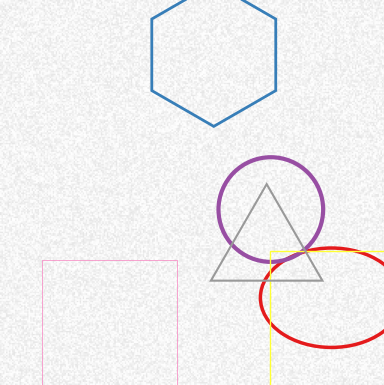[{"shape": "oval", "thickness": 2.5, "radius": 0.92, "center": [0.861, 0.227]}, {"shape": "hexagon", "thickness": 2, "radius": 0.93, "center": [0.555, 0.858]}, {"shape": "circle", "thickness": 3, "radius": 0.68, "center": [0.703, 0.456]}, {"shape": "square", "thickness": 1, "radius": 0.93, "center": [0.887, 0.163]}, {"shape": "square", "thickness": 0.5, "radius": 0.88, "center": [0.284, 0.15]}, {"shape": "triangle", "thickness": 1.5, "radius": 0.84, "center": [0.693, 0.355]}]